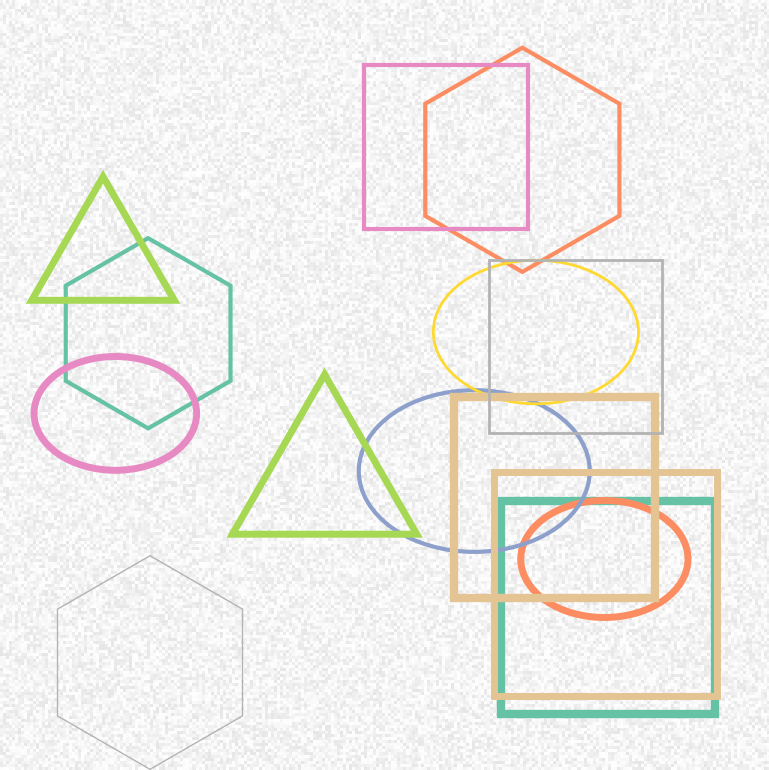[{"shape": "square", "thickness": 3, "radius": 0.69, "center": [0.79, 0.211]}, {"shape": "hexagon", "thickness": 1.5, "radius": 0.62, "center": [0.192, 0.567]}, {"shape": "hexagon", "thickness": 1.5, "radius": 0.73, "center": [0.678, 0.792]}, {"shape": "oval", "thickness": 2.5, "radius": 0.54, "center": [0.785, 0.274]}, {"shape": "oval", "thickness": 1.5, "radius": 0.75, "center": [0.616, 0.388]}, {"shape": "oval", "thickness": 2.5, "radius": 0.53, "center": [0.15, 0.463]}, {"shape": "square", "thickness": 1.5, "radius": 0.53, "center": [0.579, 0.809]}, {"shape": "triangle", "thickness": 2.5, "radius": 0.54, "center": [0.134, 0.663]}, {"shape": "triangle", "thickness": 2.5, "radius": 0.69, "center": [0.422, 0.375]}, {"shape": "oval", "thickness": 1, "radius": 0.67, "center": [0.696, 0.569]}, {"shape": "square", "thickness": 3, "radius": 0.65, "center": [0.721, 0.353]}, {"shape": "square", "thickness": 2.5, "radius": 0.73, "center": [0.786, 0.242]}, {"shape": "hexagon", "thickness": 0.5, "radius": 0.69, "center": [0.195, 0.14]}, {"shape": "square", "thickness": 1, "radius": 0.56, "center": [0.747, 0.55]}]